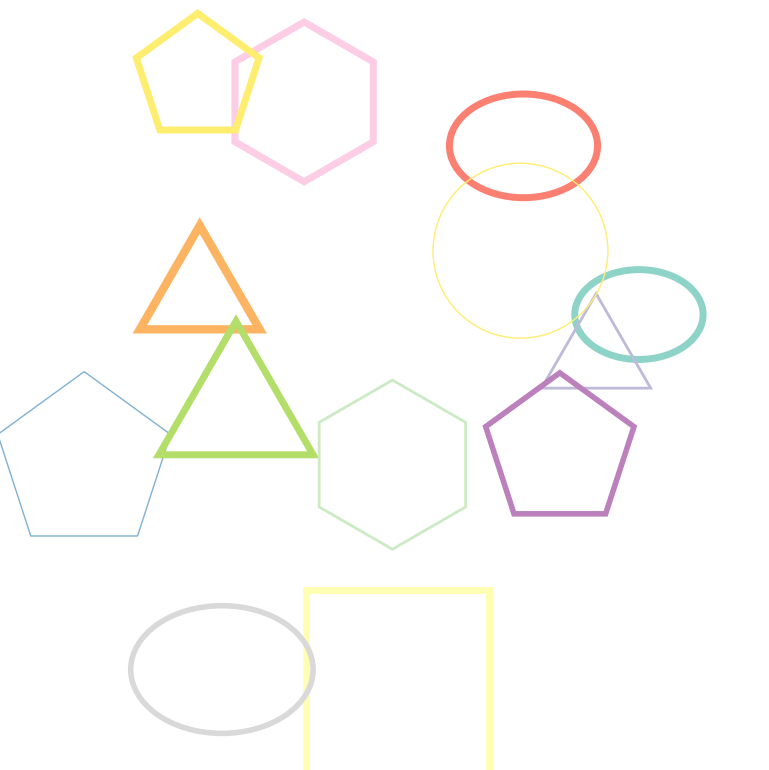[{"shape": "oval", "thickness": 2.5, "radius": 0.42, "center": [0.83, 0.592]}, {"shape": "square", "thickness": 2.5, "radius": 0.59, "center": [0.516, 0.115]}, {"shape": "triangle", "thickness": 1, "radius": 0.41, "center": [0.774, 0.537]}, {"shape": "oval", "thickness": 2.5, "radius": 0.48, "center": [0.68, 0.811]}, {"shape": "pentagon", "thickness": 0.5, "radius": 0.59, "center": [0.109, 0.399]}, {"shape": "triangle", "thickness": 3, "radius": 0.45, "center": [0.259, 0.617]}, {"shape": "triangle", "thickness": 2.5, "radius": 0.58, "center": [0.307, 0.467]}, {"shape": "hexagon", "thickness": 2.5, "radius": 0.52, "center": [0.395, 0.868]}, {"shape": "oval", "thickness": 2, "radius": 0.59, "center": [0.288, 0.13]}, {"shape": "pentagon", "thickness": 2, "radius": 0.51, "center": [0.727, 0.415]}, {"shape": "hexagon", "thickness": 1, "radius": 0.55, "center": [0.51, 0.397]}, {"shape": "pentagon", "thickness": 2.5, "radius": 0.42, "center": [0.257, 0.899]}, {"shape": "circle", "thickness": 0.5, "radius": 0.57, "center": [0.676, 0.674]}]